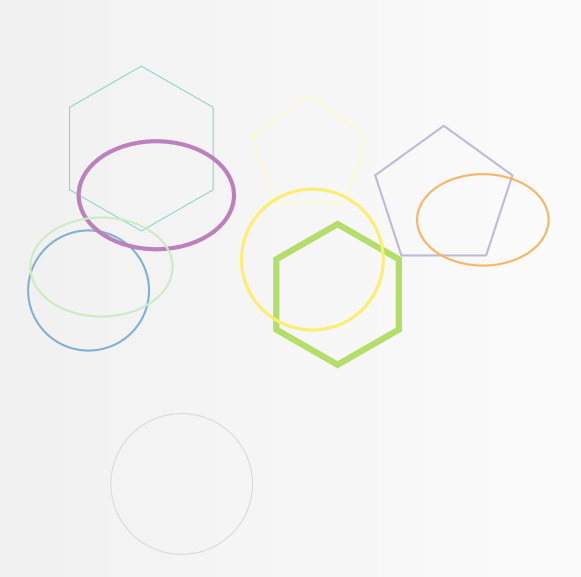[{"shape": "hexagon", "thickness": 0.5, "radius": 0.71, "center": [0.243, 0.742]}, {"shape": "pentagon", "thickness": 0.5, "radius": 0.52, "center": [0.532, 0.731]}, {"shape": "pentagon", "thickness": 1, "radius": 0.62, "center": [0.763, 0.657]}, {"shape": "circle", "thickness": 1, "radius": 0.52, "center": [0.152, 0.496]}, {"shape": "oval", "thickness": 1, "radius": 0.57, "center": [0.831, 0.618]}, {"shape": "hexagon", "thickness": 3, "radius": 0.61, "center": [0.581, 0.489]}, {"shape": "circle", "thickness": 0.5, "radius": 0.61, "center": [0.313, 0.161]}, {"shape": "oval", "thickness": 2, "radius": 0.67, "center": [0.269, 0.661]}, {"shape": "oval", "thickness": 1, "radius": 0.61, "center": [0.175, 0.537]}, {"shape": "circle", "thickness": 1.5, "radius": 0.61, "center": [0.537, 0.55]}]